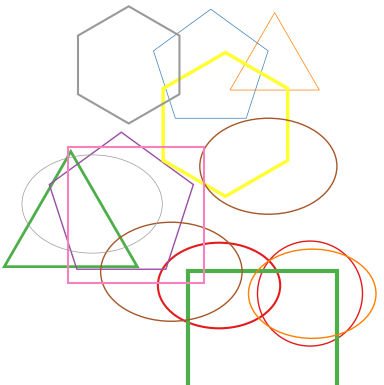[{"shape": "oval", "thickness": 1.5, "radius": 0.79, "center": [0.569, 0.258]}, {"shape": "circle", "thickness": 1, "radius": 0.68, "center": [0.805, 0.238]}, {"shape": "pentagon", "thickness": 0.5, "radius": 0.78, "center": [0.548, 0.82]}, {"shape": "triangle", "thickness": 2, "radius": 1.0, "center": [0.184, 0.407]}, {"shape": "square", "thickness": 3, "radius": 0.96, "center": [0.682, 0.103]}, {"shape": "pentagon", "thickness": 1, "radius": 0.98, "center": [0.315, 0.46]}, {"shape": "triangle", "thickness": 0.5, "radius": 0.67, "center": [0.713, 0.833]}, {"shape": "oval", "thickness": 1, "radius": 0.83, "center": [0.811, 0.237]}, {"shape": "hexagon", "thickness": 2.5, "radius": 0.93, "center": [0.586, 0.677]}, {"shape": "oval", "thickness": 1, "radius": 0.92, "center": [0.445, 0.294]}, {"shape": "oval", "thickness": 1, "radius": 0.89, "center": [0.697, 0.568]}, {"shape": "square", "thickness": 1.5, "radius": 0.89, "center": [0.353, 0.442]}, {"shape": "oval", "thickness": 0.5, "radius": 0.91, "center": [0.239, 0.47]}, {"shape": "hexagon", "thickness": 1.5, "radius": 0.76, "center": [0.334, 0.831]}]